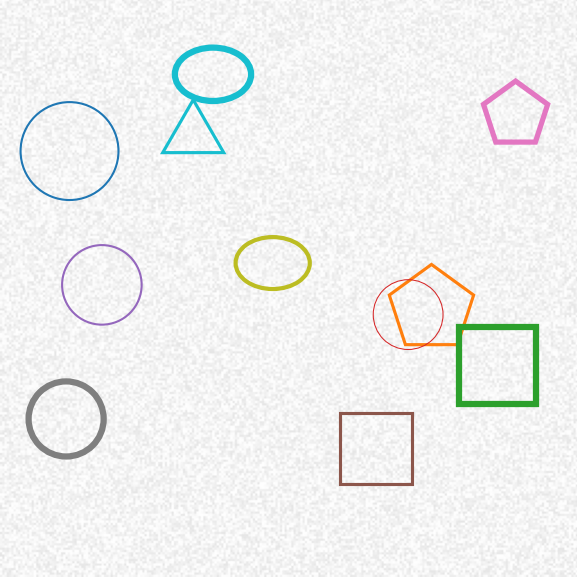[{"shape": "circle", "thickness": 1, "radius": 0.42, "center": [0.12, 0.738]}, {"shape": "pentagon", "thickness": 1.5, "radius": 0.38, "center": [0.747, 0.464]}, {"shape": "square", "thickness": 3, "radius": 0.33, "center": [0.862, 0.366]}, {"shape": "circle", "thickness": 0.5, "radius": 0.3, "center": [0.707, 0.454]}, {"shape": "circle", "thickness": 1, "radius": 0.34, "center": [0.176, 0.506]}, {"shape": "square", "thickness": 1.5, "radius": 0.31, "center": [0.651, 0.222]}, {"shape": "pentagon", "thickness": 2.5, "radius": 0.29, "center": [0.893, 0.8]}, {"shape": "circle", "thickness": 3, "radius": 0.33, "center": [0.115, 0.274]}, {"shape": "oval", "thickness": 2, "radius": 0.32, "center": [0.472, 0.544]}, {"shape": "oval", "thickness": 3, "radius": 0.33, "center": [0.369, 0.87]}, {"shape": "triangle", "thickness": 1.5, "radius": 0.3, "center": [0.335, 0.765]}]